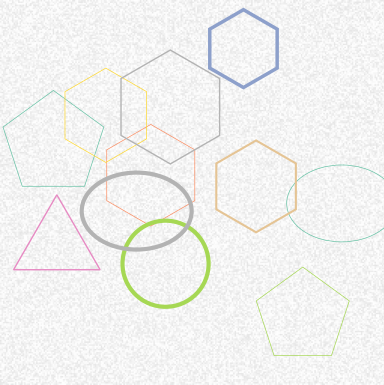[{"shape": "pentagon", "thickness": 0.5, "radius": 0.69, "center": [0.139, 0.627]}, {"shape": "oval", "thickness": 0.5, "radius": 0.71, "center": [0.887, 0.472]}, {"shape": "hexagon", "thickness": 0.5, "radius": 0.66, "center": [0.392, 0.545]}, {"shape": "hexagon", "thickness": 2.5, "radius": 0.51, "center": [0.632, 0.874]}, {"shape": "triangle", "thickness": 1, "radius": 0.65, "center": [0.148, 0.364]}, {"shape": "circle", "thickness": 3, "radius": 0.56, "center": [0.43, 0.315]}, {"shape": "pentagon", "thickness": 0.5, "radius": 0.63, "center": [0.786, 0.179]}, {"shape": "hexagon", "thickness": 0.5, "radius": 0.61, "center": [0.275, 0.701]}, {"shape": "hexagon", "thickness": 1.5, "radius": 0.6, "center": [0.665, 0.516]}, {"shape": "hexagon", "thickness": 1, "radius": 0.74, "center": [0.442, 0.722]}, {"shape": "oval", "thickness": 3, "radius": 0.71, "center": [0.355, 0.452]}]